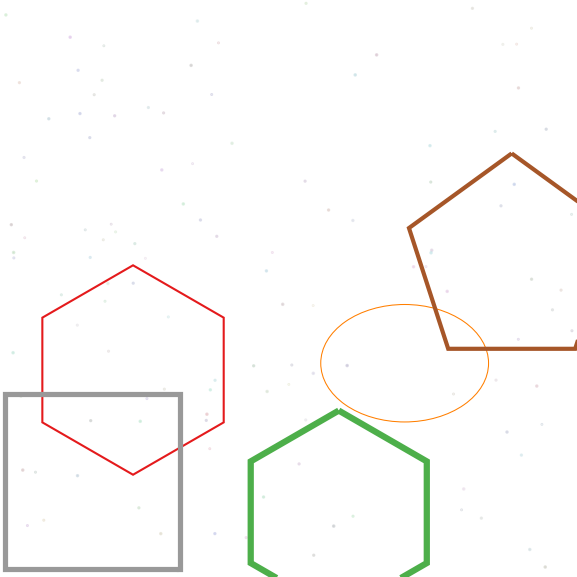[{"shape": "hexagon", "thickness": 1, "radius": 0.91, "center": [0.23, 0.358]}, {"shape": "hexagon", "thickness": 3, "radius": 0.88, "center": [0.587, 0.112]}, {"shape": "oval", "thickness": 0.5, "radius": 0.73, "center": [0.701, 0.37]}, {"shape": "pentagon", "thickness": 2, "radius": 0.94, "center": [0.886, 0.546]}, {"shape": "square", "thickness": 2.5, "radius": 0.76, "center": [0.16, 0.165]}]